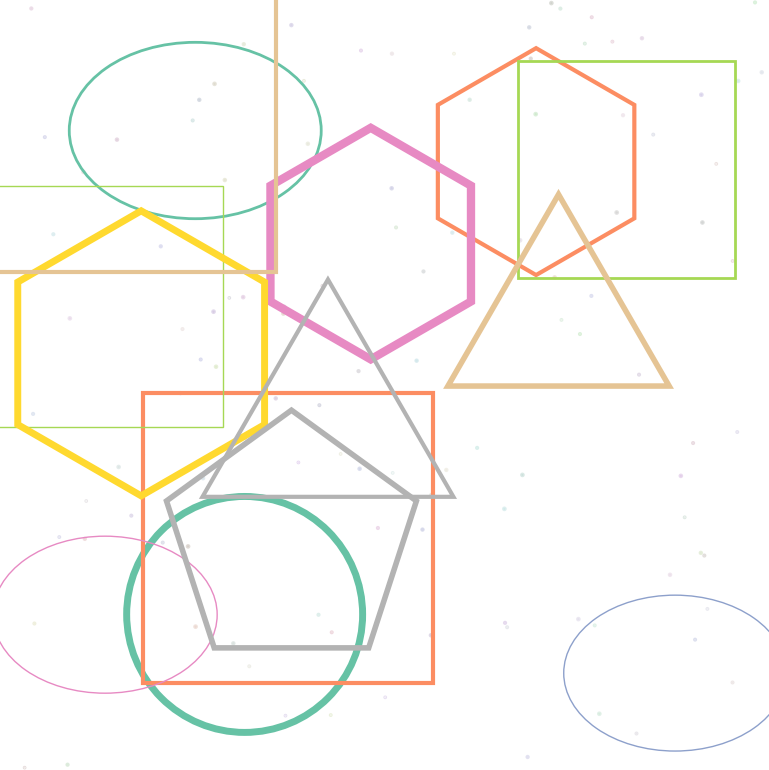[{"shape": "circle", "thickness": 2.5, "radius": 0.77, "center": [0.318, 0.202]}, {"shape": "oval", "thickness": 1, "radius": 0.82, "center": [0.254, 0.83]}, {"shape": "hexagon", "thickness": 1.5, "radius": 0.74, "center": [0.696, 0.79]}, {"shape": "square", "thickness": 1.5, "radius": 0.94, "center": [0.374, 0.301]}, {"shape": "oval", "thickness": 0.5, "radius": 0.72, "center": [0.877, 0.126]}, {"shape": "oval", "thickness": 0.5, "radius": 0.73, "center": [0.136, 0.202]}, {"shape": "hexagon", "thickness": 3, "radius": 0.75, "center": [0.481, 0.684]}, {"shape": "square", "thickness": 0.5, "radius": 0.78, "center": [0.134, 0.602]}, {"shape": "square", "thickness": 1, "radius": 0.7, "center": [0.813, 0.78]}, {"shape": "hexagon", "thickness": 2.5, "radius": 0.93, "center": [0.183, 0.541]}, {"shape": "square", "thickness": 1.5, "radius": 0.93, "center": [0.172, 0.832]}, {"shape": "triangle", "thickness": 2, "radius": 0.83, "center": [0.725, 0.582]}, {"shape": "pentagon", "thickness": 2, "radius": 0.85, "center": [0.379, 0.297]}, {"shape": "triangle", "thickness": 1.5, "radius": 0.94, "center": [0.426, 0.449]}]